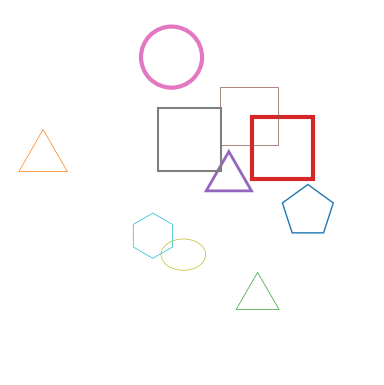[{"shape": "pentagon", "thickness": 1, "radius": 0.35, "center": [0.8, 0.451]}, {"shape": "triangle", "thickness": 0.5, "radius": 0.36, "center": [0.112, 0.591]}, {"shape": "triangle", "thickness": 0.5, "radius": 0.32, "center": [0.669, 0.228]}, {"shape": "square", "thickness": 3, "radius": 0.4, "center": [0.734, 0.616]}, {"shape": "triangle", "thickness": 2, "radius": 0.34, "center": [0.594, 0.538]}, {"shape": "square", "thickness": 0.5, "radius": 0.37, "center": [0.646, 0.699]}, {"shape": "circle", "thickness": 3, "radius": 0.4, "center": [0.446, 0.852]}, {"shape": "square", "thickness": 1.5, "radius": 0.41, "center": [0.491, 0.638]}, {"shape": "oval", "thickness": 0.5, "radius": 0.29, "center": [0.476, 0.339]}, {"shape": "hexagon", "thickness": 0.5, "radius": 0.29, "center": [0.397, 0.388]}]